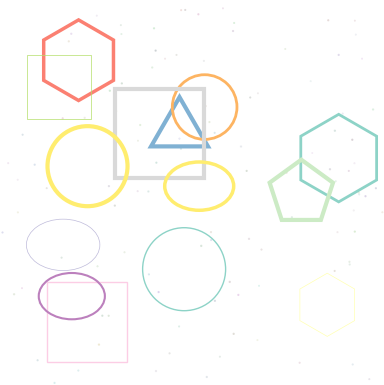[{"shape": "hexagon", "thickness": 2, "radius": 0.57, "center": [0.88, 0.589]}, {"shape": "circle", "thickness": 1, "radius": 0.54, "center": [0.478, 0.301]}, {"shape": "hexagon", "thickness": 0.5, "radius": 0.41, "center": [0.85, 0.208]}, {"shape": "oval", "thickness": 0.5, "radius": 0.48, "center": [0.164, 0.364]}, {"shape": "hexagon", "thickness": 2.5, "radius": 0.52, "center": [0.204, 0.844]}, {"shape": "triangle", "thickness": 3, "radius": 0.43, "center": [0.466, 0.662]}, {"shape": "circle", "thickness": 2, "radius": 0.42, "center": [0.532, 0.722]}, {"shape": "square", "thickness": 0.5, "radius": 0.41, "center": [0.154, 0.774]}, {"shape": "square", "thickness": 1, "radius": 0.52, "center": [0.227, 0.163]}, {"shape": "square", "thickness": 3, "radius": 0.58, "center": [0.414, 0.654]}, {"shape": "oval", "thickness": 1.5, "radius": 0.43, "center": [0.187, 0.231]}, {"shape": "pentagon", "thickness": 3, "radius": 0.43, "center": [0.783, 0.499]}, {"shape": "oval", "thickness": 2.5, "radius": 0.45, "center": [0.517, 0.517]}, {"shape": "circle", "thickness": 3, "radius": 0.52, "center": [0.227, 0.568]}]